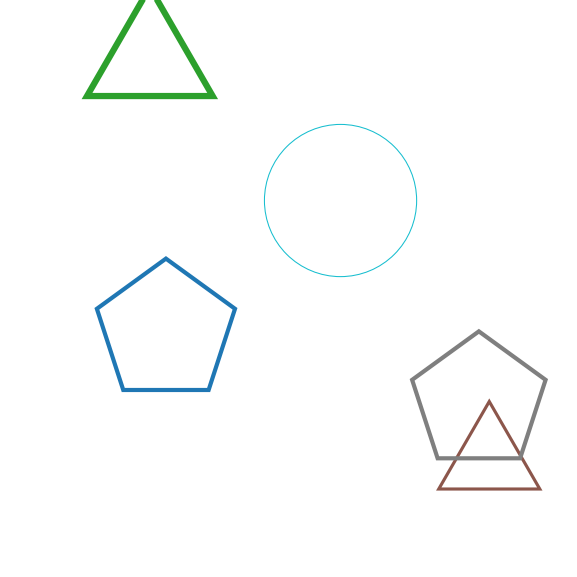[{"shape": "pentagon", "thickness": 2, "radius": 0.63, "center": [0.287, 0.426]}, {"shape": "triangle", "thickness": 3, "radius": 0.63, "center": [0.259, 0.896]}, {"shape": "triangle", "thickness": 1.5, "radius": 0.51, "center": [0.847, 0.203]}, {"shape": "pentagon", "thickness": 2, "radius": 0.61, "center": [0.829, 0.304]}, {"shape": "circle", "thickness": 0.5, "radius": 0.66, "center": [0.59, 0.652]}]